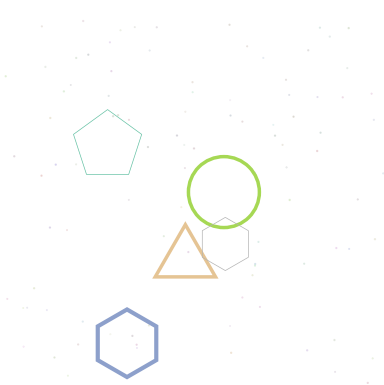[{"shape": "pentagon", "thickness": 0.5, "radius": 0.47, "center": [0.279, 0.622]}, {"shape": "hexagon", "thickness": 3, "radius": 0.44, "center": [0.33, 0.108]}, {"shape": "circle", "thickness": 2.5, "radius": 0.46, "center": [0.582, 0.501]}, {"shape": "triangle", "thickness": 2.5, "radius": 0.45, "center": [0.481, 0.326]}, {"shape": "hexagon", "thickness": 0.5, "radius": 0.35, "center": [0.585, 0.366]}]